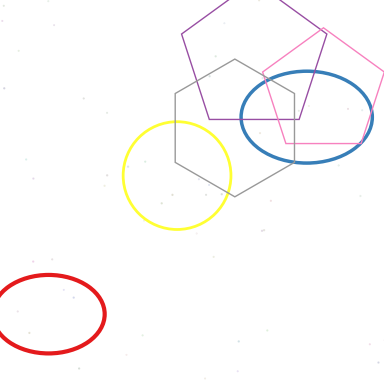[{"shape": "oval", "thickness": 3, "radius": 0.73, "center": [0.126, 0.184]}, {"shape": "oval", "thickness": 2.5, "radius": 0.85, "center": [0.797, 0.696]}, {"shape": "pentagon", "thickness": 1, "radius": 0.99, "center": [0.66, 0.85]}, {"shape": "circle", "thickness": 2, "radius": 0.7, "center": [0.46, 0.544]}, {"shape": "pentagon", "thickness": 1, "radius": 0.83, "center": [0.84, 0.762]}, {"shape": "hexagon", "thickness": 1, "radius": 0.89, "center": [0.61, 0.668]}]